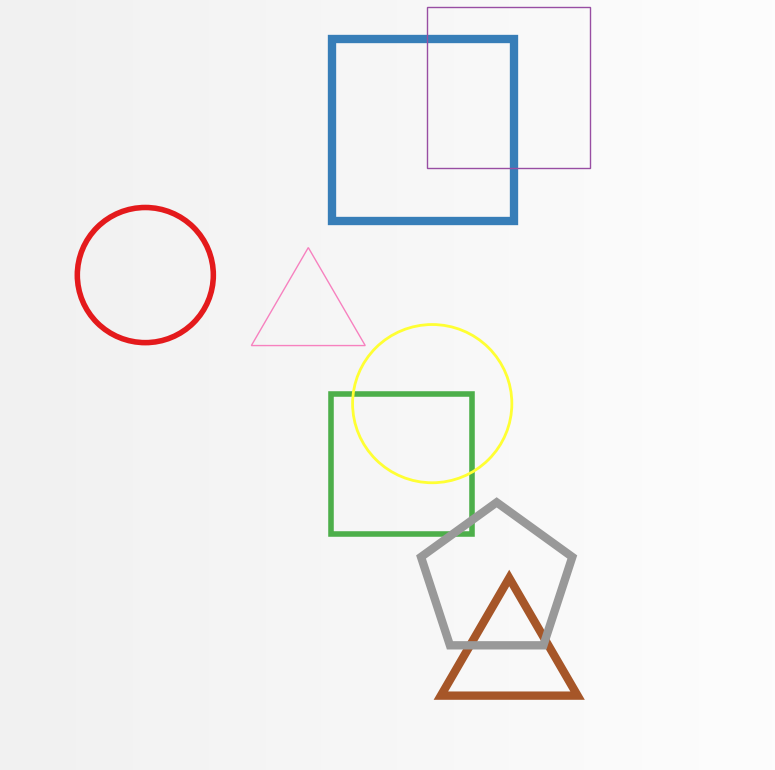[{"shape": "circle", "thickness": 2, "radius": 0.44, "center": [0.188, 0.643]}, {"shape": "square", "thickness": 3, "radius": 0.59, "center": [0.546, 0.831]}, {"shape": "square", "thickness": 2, "radius": 0.45, "center": [0.518, 0.398]}, {"shape": "square", "thickness": 0.5, "radius": 0.53, "center": [0.656, 0.886]}, {"shape": "circle", "thickness": 1, "radius": 0.51, "center": [0.558, 0.476]}, {"shape": "triangle", "thickness": 3, "radius": 0.51, "center": [0.657, 0.148]}, {"shape": "triangle", "thickness": 0.5, "radius": 0.42, "center": [0.398, 0.594]}, {"shape": "pentagon", "thickness": 3, "radius": 0.51, "center": [0.641, 0.245]}]